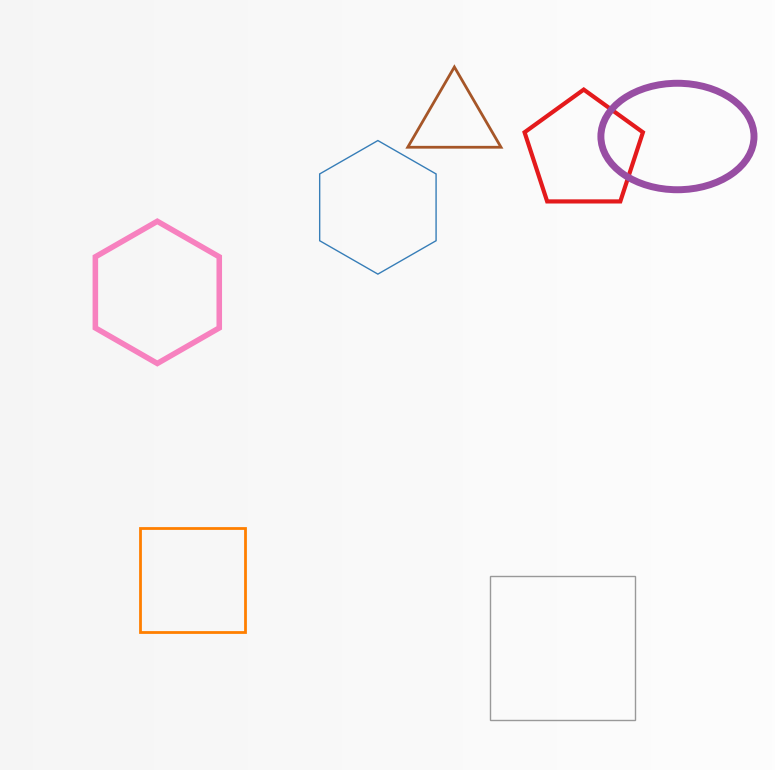[{"shape": "pentagon", "thickness": 1.5, "radius": 0.4, "center": [0.753, 0.803]}, {"shape": "hexagon", "thickness": 0.5, "radius": 0.43, "center": [0.488, 0.731]}, {"shape": "oval", "thickness": 2.5, "radius": 0.49, "center": [0.874, 0.823]}, {"shape": "square", "thickness": 1, "radius": 0.34, "center": [0.248, 0.247]}, {"shape": "triangle", "thickness": 1, "radius": 0.35, "center": [0.586, 0.844]}, {"shape": "hexagon", "thickness": 2, "radius": 0.46, "center": [0.203, 0.62]}, {"shape": "square", "thickness": 0.5, "radius": 0.47, "center": [0.726, 0.159]}]